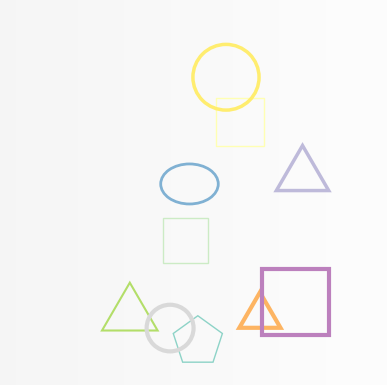[{"shape": "pentagon", "thickness": 1, "radius": 0.33, "center": [0.511, 0.113]}, {"shape": "square", "thickness": 1, "radius": 0.31, "center": [0.62, 0.683]}, {"shape": "triangle", "thickness": 2.5, "radius": 0.39, "center": [0.781, 0.544]}, {"shape": "oval", "thickness": 2, "radius": 0.37, "center": [0.489, 0.522]}, {"shape": "triangle", "thickness": 3, "radius": 0.31, "center": [0.671, 0.179]}, {"shape": "triangle", "thickness": 1.5, "radius": 0.41, "center": [0.335, 0.183]}, {"shape": "circle", "thickness": 3, "radius": 0.3, "center": [0.439, 0.148]}, {"shape": "square", "thickness": 3, "radius": 0.43, "center": [0.763, 0.216]}, {"shape": "square", "thickness": 1, "radius": 0.29, "center": [0.478, 0.374]}, {"shape": "circle", "thickness": 2.5, "radius": 0.43, "center": [0.583, 0.799]}]